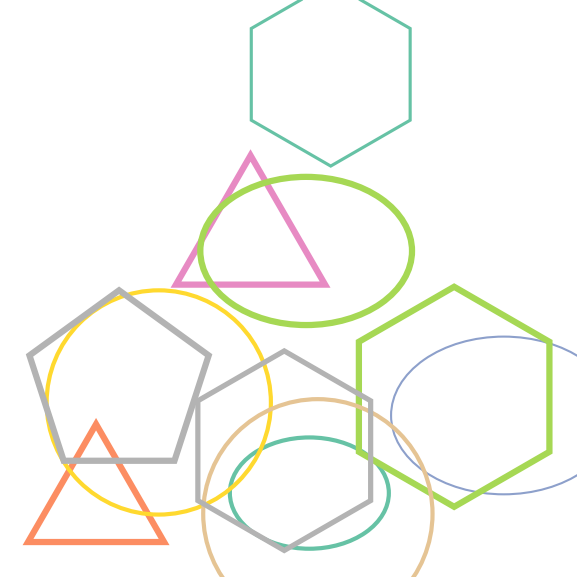[{"shape": "oval", "thickness": 2, "radius": 0.69, "center": [0.536, 0.145]}, {"shape": "hexagon", "thickness": 1.5, "radius": 0.79, "center": [0.573, 0.87]}, {"shape": "triangle", "thickness": 3, "radius": 0.68, "center": [0.166, 0.129]}, {"shape": "oval", "thickness": 1, "radius": 0.98, "center": [0.872, 0.28]}, {"shape": "triangle", "thickness": 3, "radius": 0.75, "center": [0.434, 0.581]}, {"shape": "oval", "thickness": 3, "radius": 0.92, "center": [0.53, 0.565]}, {"shape": "hexagon", "thickness": 3, "radius": 0.95, "center": [0.786, 0.312]}, {"shape": "circle", "thickness": 2, "radius": 0.97, "center": [0.275, 0.302]}, {"shape": "circle", "thickness": 2, "radius": 0.99, "center": [0.55, 0.109]}, {"shape": "pentagon", "thickness": 3, "radius": 0.82, "center": [0.206, 0.333]}, {"shape": "hexagon", "thickness": 2.5, "radius": 0.86, "center": [0.492, 0.219]}]